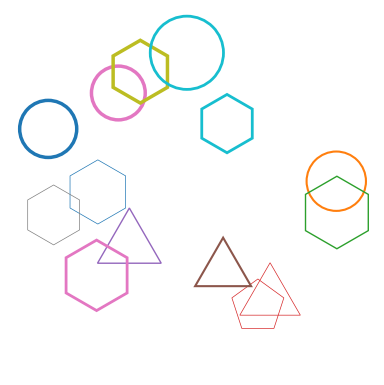[{"shape": "hexagon", "thickness": 0.5, "radius": 0.42, "center": [0.254, 0.501]}, {"shape": "circle", "thickness": 2.5, "radius": 0.37, "center": [0.125, 0.665]}, {"shape": "circle", "thickness": 1.5, "radius": 0.39, "center": [0.873, 0.529]}, {"shape": "hexagon", "thickness": 1, "radius": 0.47, "center": [0.875, 0.448]}, {"shape": "triangle", "thickness": 0.5, "radius": 0.45, "center": [0.702, 0.227]}, {"shape": "pentagon", "thickness": 0.5, "radius": 0.35, "center": [0.67, 0.204]}, {"shape": "triangle", "thickness": 1, "radius": 0.48, "center": [0.336, 0.364]}, {"shape": "triangle", "thickness": 1.5, "radius": 0.42, "center": [0.58, 0.299]}, {"shape": "hexagon", "thickness": 2, "radius": 0.46, "center": [0.251, 0.285]}, {"shape": "circle", "thickness": 2.5, "radius": 0.35, "center": [0.307, 0.758]}, {"shape": "hexagon", "thickness": 0.5, "radius": 0.39, "center": [0.139, 0.442]}, {"shape": "hexagon", "thickness": 2.5, "radius": 0.41, "center": [0.364, 0.814]}, {"shape": "hexagon", "thickness": 2, "radius": 0.38, "center": [0.59, 0.679]}, {"shape": "circle", "thickness": 2, "radius": 0.48, "center": [0.485, 0.863]}]